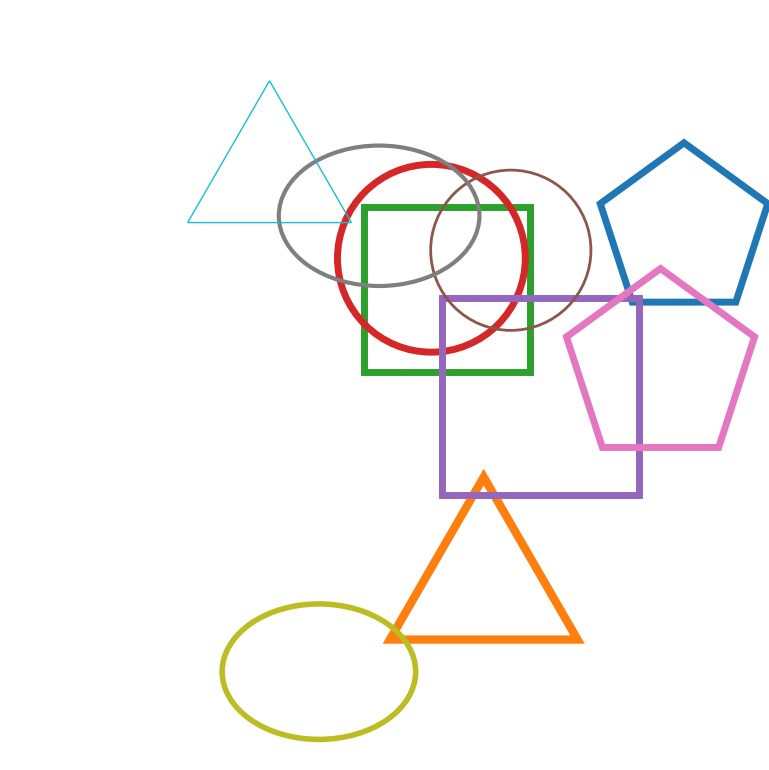[{"shape": "pentagon", "thickness": 2.5, "radius": 0.57, "center": [0.888, 0.7]}, {"shape": "triangle", "thickness": 3, "radius": 0.7, "center": [0.628, 0.24]}, {"shape": "square", "thickness": 2.5, "radius": 0.54, "center": [0.581, 0.624]}, {"shape": "circle", "thickness": 2.5, "radius": 0.61, "center": [0.56, 0.665]}, {"shape": "square", "thickness": 2.5, "radius": 0.64, "center": [0.702, 0.485]}, {"shape": "circle", "thickness": 1, "radius": 0.52, "center": [0.663, 0.675]}, {"shape": "pentagon", "thickness": 2.5, "radius": 0.64, "center": [0.858, 0.523]}, {"shape": "oval", "thickness": 1.5, "radius": 0.65, "center": [0.492, 0.72]}, {"shape": "oval", "thickness": 2, "radius": 0.63, "center": [0.414, 0.128]}, {"shape": "triangle", "thickness": 0.5, "radius": 0.61, "center": [0.35, 0.772]}]